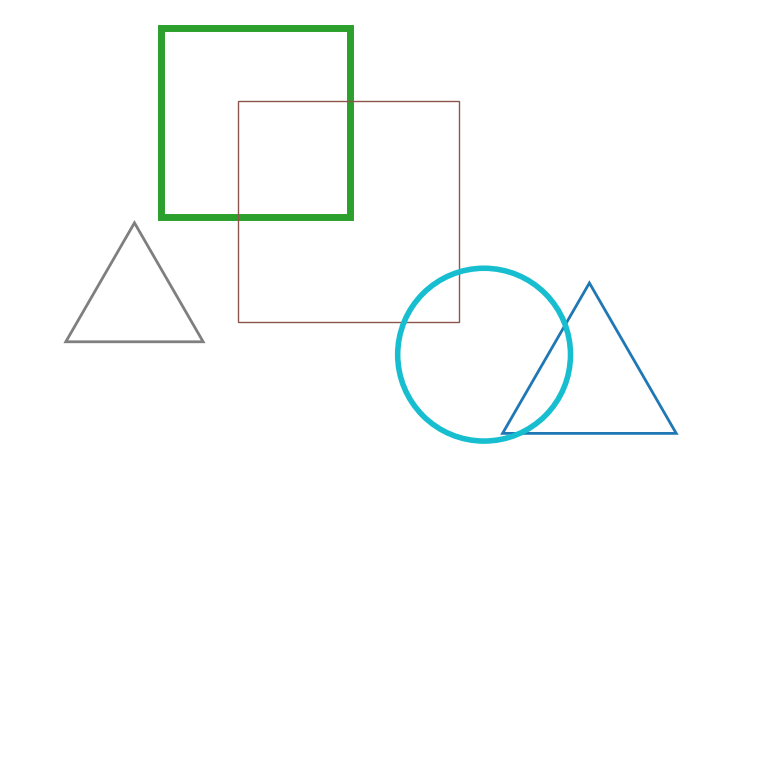[{"shape": "triangle", "thickness": 1, "radius": 0.65, "center": [0.765, 0.502]}, {"shape": "square", "thickness": 2.5, "radius": 0.61, "center": [0.332, 0.841]}, {"shape": "square", "thickness": 0.5, "radius": 0.72, "center": [0.453, 0.725]}, {"shape": "triangle", "thickness": 1, "radius": 0.51, "center": [0.175, 0.608]}, {"shape": "circle", "thickness": 2, "radius": 0.56, "center": [0.629, 0.539]}]